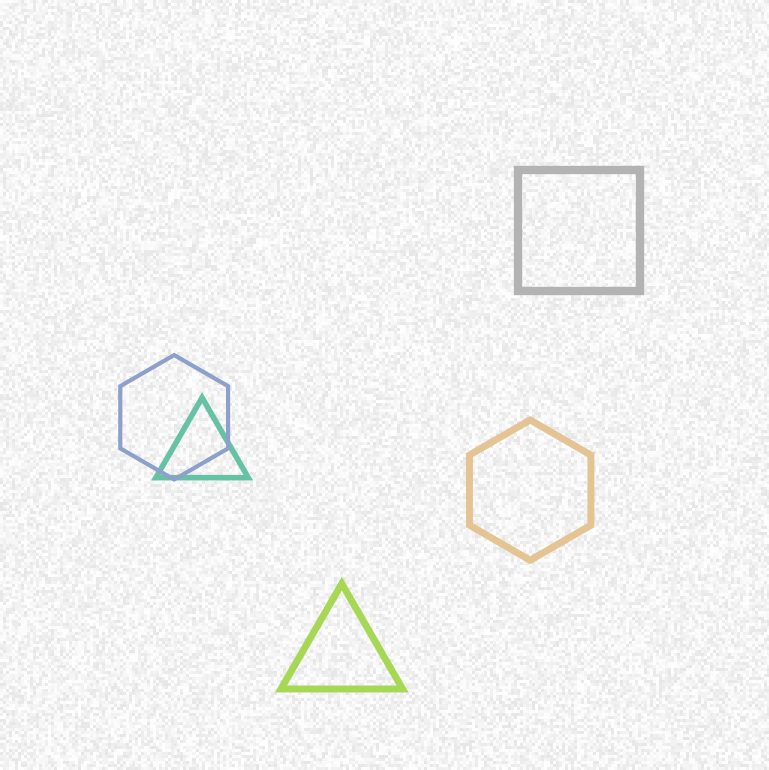[{"shape": "triangle", "thickness": 2, "radius": 0.35, "center": [0.262, 0.414]}, {"shape": "hexagon", "thickness": 1.5, "radius": 0.4, "center": [0.226, 0.458]}, {"shape": "triangle", "thickness": 2.5, "radius": 0.46, "center": [0.444, 0.151]}, {"shape": "hexagon", "thickness": 2.5, "radius": 0.46, "center": [0.689, 0.363]}, {"shape": "square", "thickness": 3, "radius": 0.39, "center": [0.752, 0.701]}]